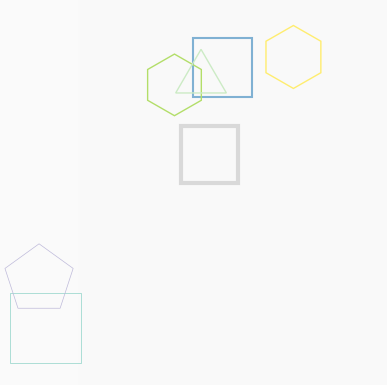[{"shape": "square", "thickness": 0.5, "radius": 0.45, "center": [0.118, 0.149]}, {"shape": "pentagon", "thickness": 0.5, "radius": 0.46, "center": [0.101, 0.274]}, {"shape": "square", "thickness": 1.5, "radius": 0.38, "center": [0.575, 0.825]}, {"shape": "hexagon", "thickness": 1, "radius": 0.4, "center": [0.45, 0.78]}, {"shape": "square", "thickness": 3, "radius": 0.37, "center": [0.54, 0.599]}, {"shape": "triangle", "thickness": 1, "radius": 0.38, "center": [0.519, 0.796]}, {"shape": "hexagon", "thickness": 1, "radius": 0.41, "center": [0.757, 0.852]}]